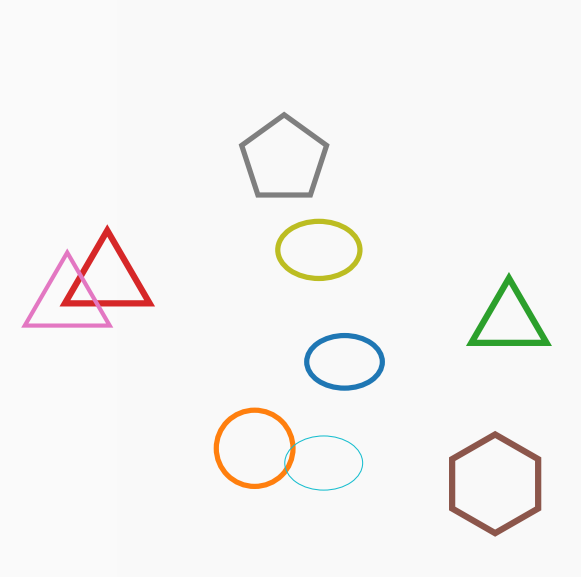[{"shape": "oval", "thickness": 2.5, "radius": 0.33, "center": [0.593, 0.373]}, {"shape": "circle", "thickness": 2.5, "radius": 0.33, "center": [0.438, 0.223]}, {"shape": "triangle", "thickness": 3, "radius": 0.37, "center": [0.876, 0.443]}, {"shape": "triangle", "thickness": 3, "radius": 0.42, "center": [0.185, 0.516]}, {"shape": "hexagon", "thickness": 3, "radius": 0.43, "center": [0.852, 0.161]}, {"shape": "triangle", "thickness": 2, "radius": 0.42, "center": [0.116, 0.478]}, {"shape": "pentagon", "thickness": 2.5, "radius": 0.38, "center": [0.489, 0.724]}, {"shape": "oval", "thickness": 2.5, "radius": 0.35, "center": [0.549, 0.566]}, {"shape": "oval", "thickness": 0.5, "radius": 0.33, "center": [0.557, 0.197]}]